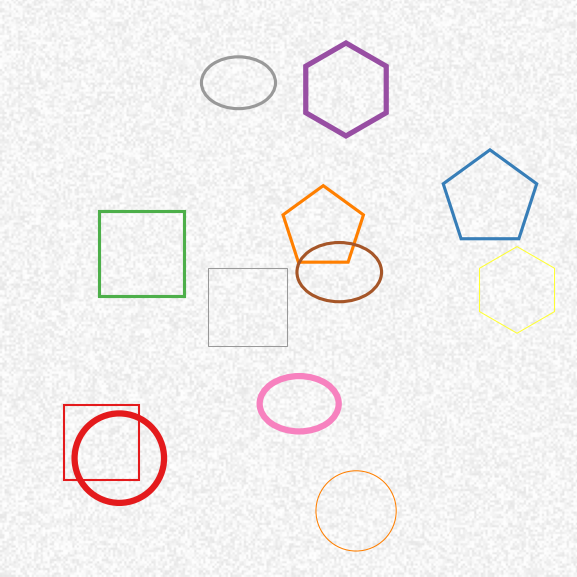[{"shape": "circle", "thickness": 3, "radius": 0.39, "center": [0.207, 0.206]}, {"shape": "square", "thickness": 1, "radius": 0.32, "center": [0.176, 0.233]}, {"shape": "pentagon", "thickness": 1.5, "radius": 0.43, "center": [0.848, 0.655]}, {"shape": "square", "thickness": 1.5, "radius": 0.37, "center": [0.245, 0.561]}, {"shape": "hexagon", "thickness": 2.5, "radius": 0.4, "center": [0.599, 0.844]}, {"shape": "pentagon", "thickness": 1.5, "radius": 0.37, "center": [0.56, 0.604]}, {"shape": "circle", "thickness": 0.5, "radius": 0.35, "center": [0.617, 0.114]}, {"shape": "hexagon", "thickness": 0.5, "radius": 0.37, "center": [0.895, 0.497]}, {"shape": "oval", "thickness": 1.5, "radius": 0.37, "center": [0.587, 0.528]}, {"shape": "oval", "thickness": 3, "radius": 0.34, "center": [0.518, 0.3]}, {"shape": "oval", "thickness": 1.5, "radius": 0.32, "center": [0.413, 0.856]}, {"shape": "square", "thickness": 0.5, "radius": 0.34, "center": [0.429, 0.468]}]